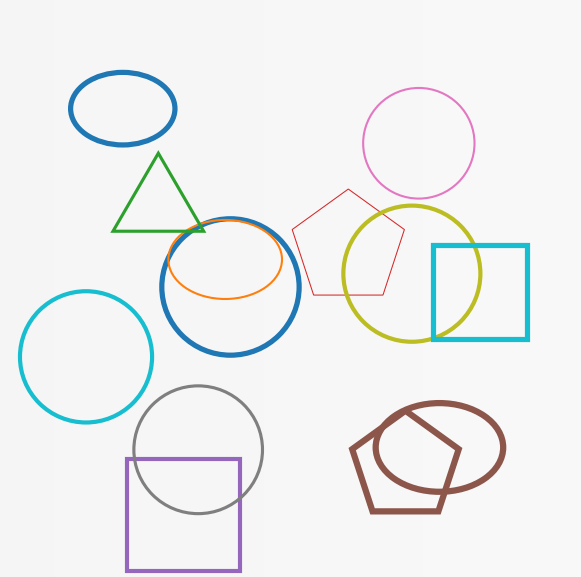[{"shape": "oval", "thickness": 2.5, "radius": 0.45, "center": [0.211, 0.811]}, {"shape": "circle", "thickness": 2.5, "radius": 0.59, "center": [0.397, 0.502]}, {"shape": "oval", "thickness": 1, "radius": 0.49, "center": [0.387, 0.55]}, {"shape": "triangle", "thickness": 1.5, "radius": 0.45, "center": [0.272, 0.644]}, {"shape": "pentagon", "thickness": 0.5, "radius": 0.51, "center": [0.599, 0.57]}, {"shape": "square", "thickness": 2, "radius": 0.49, "center": [0.316, 0.108]}, {"shape": "pentagon", "thickness": 3, "radius": 0.48, "center": [0.698, 0.192]}, {"shape": "oval", "thickness": 3, "radius": 0.55, "center": [0.756, 0.224]}, {"shape": "circle", "thickness": 1, "radius": 0.48, "center": [0.721, 0.751]}, {"shape": "circle", "thickness": 1.5, "radius": 0.55, "center": [0.341, 0.22]}, {"shape": "circle", "thickness": 2, "radius": 0.59, "center": [0.709, 0.525]}, {"shape": "circle", "thickness": 2, "radius": 0.57, "center": [0.148, 0.381]}, {"shape": "square", "thickness": 2.5, "radius": 0.4, "center": [0.826, 0.494]}]